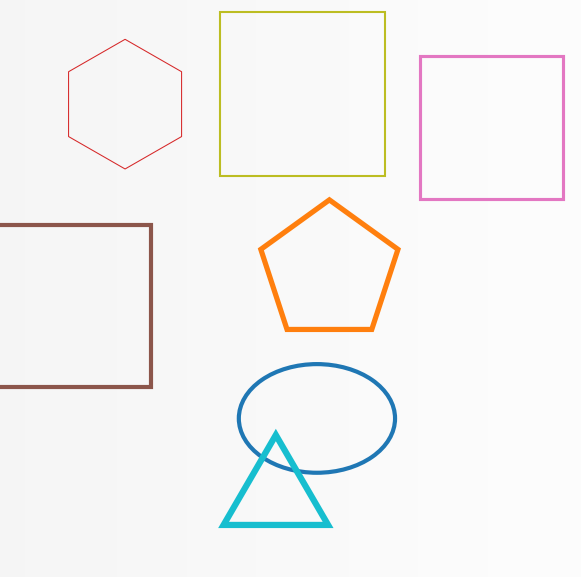[{"shape": "oval", "thickness": 2, "radius": 0.67, "center": [0.545, 0.275]}, {"shape": "pentagon", "thickness": 2.5, "radius": 0.62, "center": [0.567, 0.529]}, {"shape": "hexagon", "thickness": 0.5, "radius": 0.56, "center": [0.215, 0.819]}, {"shape": "square", "thickness": 2, "radius": 0.7, "center": [0.119, 0.469]}, {"shape": "square", "thickness": 1.5, "radius": 0.62, "center": [0.845, 0.778]}, {"shape": "square", "thickness": 1, "radius": 0.71, "center": [0.52, 0.836]}, {"shape": "triangle", "thickness": 3, "radius": 0.52, "center": [0.475, 0.142]}]